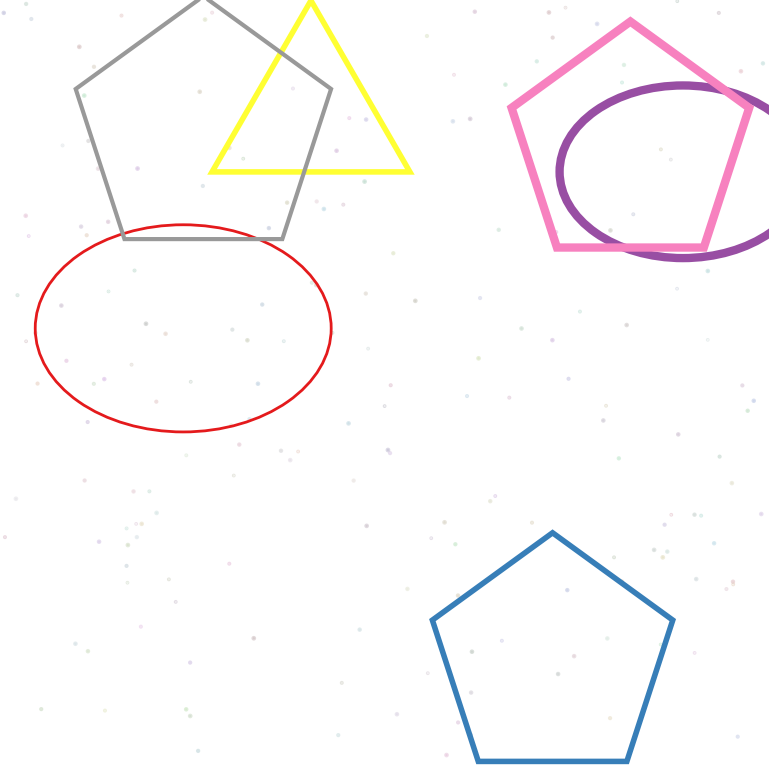[{"shape": "oval", "thickness": 1, "radius": 0.96, "center": [0.238, 0.574]}, {"shape": "pentagon", "thickness": 2, "radius": 0.82, "center": [0.718, 0.144]}, {"shape": "oval", "thickness": 3, "radius": 0.8, "center": [0.887, 0.777]}, {"shape": "triangle", "thickness": 2, "radius": 0.74, "center": [0.404, 0.851]}, {"shape": "pentagon", "thickness": 3, "radius": 0.81, "center": [0.819, 0.81]}, {"shape": "pentagon", "thickness": 1.5, "radius": 0.87, "center": [0.264, 0.831]}]